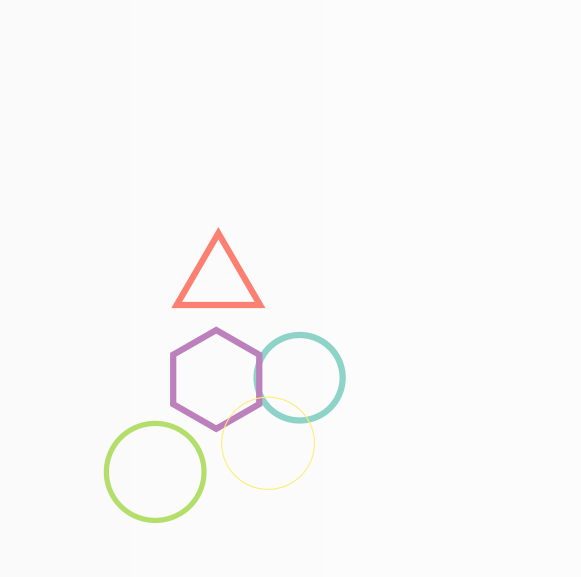[{"shape": "circle", "thickness": 3, "radius": 0.37, "center": [0.515, 0.345]}, {"shape": "triangle", "thickness": 3, "radius": 0.41, "center": [0.376, 0.512]}, {"shape": "circle", "thickness": 2.5, "radius": 0.42, "center": [0.267, 0.182]}, {"shape": "hexagon", "thickness": 3, "radius": 0.43, "center": [0.372, 0.342]}, {"shape": "circle", "thickness": 0.5, "radius": 0.4, "center": [0.461, 0.232]}]